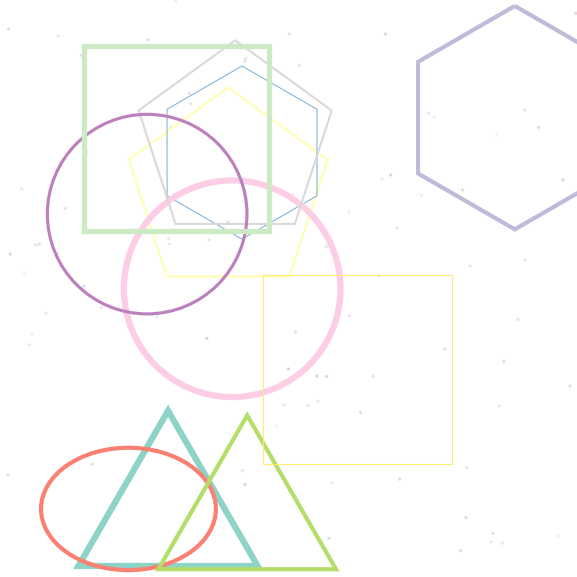[{"shape": "triangle", "thickness": 3, "radius": 0.9, "center": [0.291, 0.109]}, {"shape": "pentagon", "thickness": 1, "radius": 0.9, "center": [0.395, 0.667]}, {"shape": "hexagon", "thickness": 2, "radius": 0.97, "center": [0.891, 0.795]}, {"shape": "oval", "thickness": 2, "radius": 0.76, "center": [0.222, 0.118]}, {"shape": "hexagon", "thickness": 0.5, "radius": 0.75, "center": [0.419, 0.735]}, {"shape": "triangle", "thickness": 2, "radius": 0.89, "center": [0.428, 0.102]}, {"shape": "circle", "thickness": 3, "radius": 0.94, "center": [0.402, 0.499]}, {"shape": "pentagon", "thickness": 1, "radius": 0.88, "center": [0.407, 0.754]}, {"shape": "circle", "thickness": 1.5, "radius": 0.86, "center": [0.255, 0.628]}, {"shape": "square", "thickness": 2.5, "radius": 0.8, "center": [0.306, 0.759]}, {"shape": "square", "thickness": 0.5, "radius": 0.82, "center": [0.619, 0.36]}]